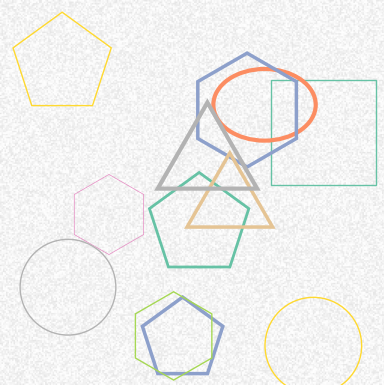[{"shape": "pentagon", "thickness": 2, "radius": 0.68, "center": [0.517, 0.416]}, {"shape": "square", "thickness": 1, "radius": 0.68, "center": [0.84, 0.655]}, {"shape": "oval", "thickness": 3, "radius": 0.66, "center": [0.687, 0.728]}, {"shape": "hexagon", "thickness": 2.5, "radius": 0.74, "center": [0.642, 0.714]}, {"shape": "pentagon", "thickness": 2.5, "radius": 0.55, "center": [0.474, 0.118]}, {"shape": "hexagon", "thickness": 0.5, "radius": 0.52, "center": [0.283, 0.443]}, {"shape": "hexagon", "thickness": 1, "radius": 0.57, "center": [0.451, 0.127]}, {"shape": "pentagon", "thickness": 1, "radius": 0.67, "center": [0.161, 0.834]}, {"shape": "circle", "thickness": 1, "radius": 0.63, "center": [0.814, 0.102]}, {"shape": "triangle", "thickness": 2.5, "radius": 0.64, "center": [0.597, 0.474]}, {"shape": "circle", "thickness": 1, "radius": 0.62, "center": [0.177, 0.254]}, {"shape": "triangle", "thickness": 3, "radius": 0.75, "center": [0.539, 0.585]}]